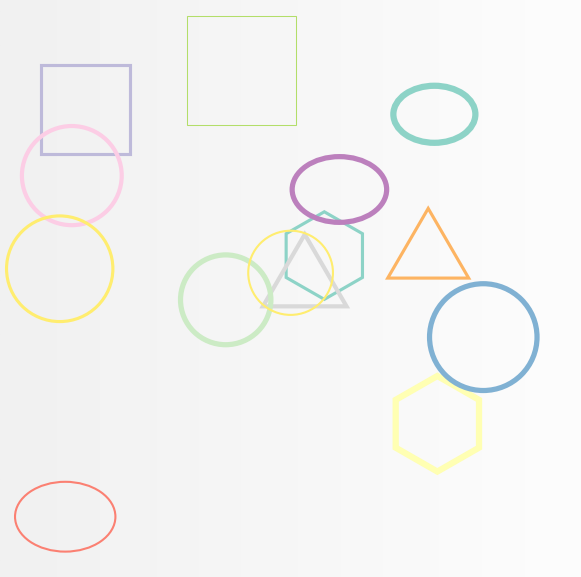[{"shape": "hexagon", "thickness": 1.5, "radius": 0.38, "center": [0.558, 0.557]}, {"shape": "oval", "thickness": 3, "radius": 0.35, "center": [0.747, 0.801]}, {"shape": "hexagon", "thickness": 3, "radius": 0.41, "center": [0.752, 0.265]}, {"shape": "square", "thickness": 1.5, "radius": 0.38, "center": [0.147, 0.81]}, {"shape": "oval", "thickness": 1, "radius": 0.43, "center": [0.112, 0.104]}, {"shape": "circle", "thickness": 2.5, "radius": 0.46, "center": [0.831, 0.415]}, {"shape": "triangle", "thickness": 1.5, "radius": 0.4, "center": [0.737, 0.558]}, {"shape": "square", "thickness": 0.5, "radius": 0.47, "center": [0.415, 0.877]}, {"shape": "circle", "thickness": 2, "radius": 0.43, "center": [0.124, 0.695]}, {"shape": "triangle", "thickness": 2, "radius": 0.42, "center": [0.524, 0.51]}, {"shape": "oval", "thickness": 2.5, "radius": 0.41, "center": [0.584, 0.671]}, {"shape": "circle", "thickness": 2.5, "radius": 0.39, "center": [0.388, 0.48]}, {"shape": "circle", "thickness": 1.5, "radius": 0.46, "center": [0.103, 0.534]}, {"shape": "circle", "thickness": 1, "radius": 0.36, "center": [0.5, 0.527]}]